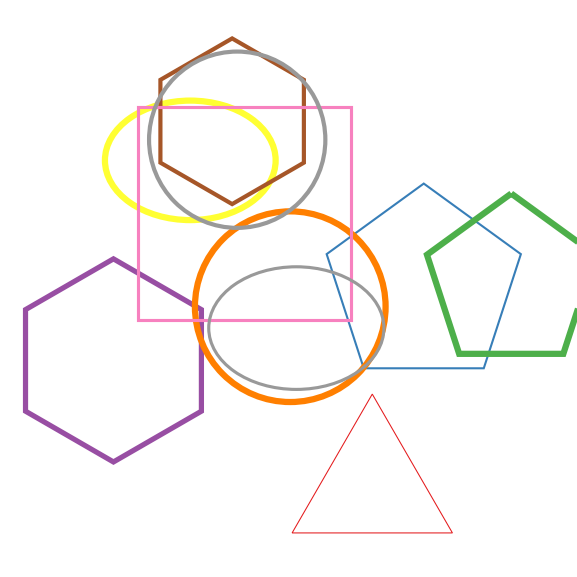[{"shape": "triangle", "thickness": 0.5, "radius": 0.8, "center": [0.645, 0.156]}, {"shape": "pentagon", "thickness": 1, "radius": 0.88, "center": [0.734, 0.504]}, {"shape": "pentagon", "thickness": 3, "radius": 0.77, "center": [0.885, 0.511]}, {"shape": "hexagon", "thickness": 2.5, "radius": 0.88, "center": [0.196, 0.375]}, {"shape": "circle", "thickness": 3, "radius": 0.83, "center": [0.503, 0.468]}, {"shape": "oval", "thickness": 3, "radius": 0.74, "center": [0.33, 0.721]}, {"shape": "hexagon", "thickness": 2, "radius": 0.72, "center": [0.402, 0.789]}, {"shape": "square", "thickness": 1.5, "radius": 0.92, "center": [0.424, 0.629]}, {"shape": "oval", "thickness": 1.5, "radius": 0.76, "center": [0.513, 0.431]}, {"shape": "circle", "thickness": 2, "radius": 0.76, "center": [0.411, 0.757]}]